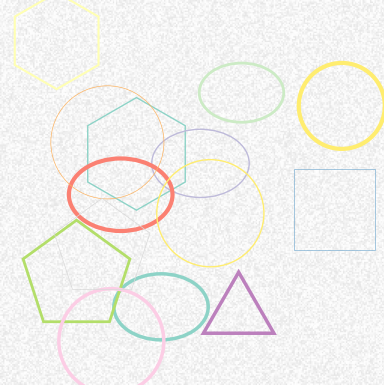[{"shape": "oval", "thickness": 2.5, "radius": 0.61, "center": [0.418, 0.203]}, {"shape": "hexagon", "thickness": 1, "radius": 0.73, "center": [0.355, 0.6]}, {"shape": "hexagon", "thickness": 1.5, "radius": 0.63, "center": [0.147, 0.894]}, {"shape": "oval", "thickness": 1, "radius": 0.63, "center": [0.521, 0.576]}, {"shape": "oval", "thickness": 3, "radius": 0.67, "center": [0.314, 0.494]}, {"shape": "square", "thickness": 0.5, "radius": 0.52, "center": [0.869, 0.457]}, {"shape": "circle", "thickness": 0.5, "radius": 0.73, "center": [0.279, 0.63]}, {"shape": "pentagon", "thickness": 2, "radius": 0.73, "center": [0.199, 0.282]}, {"shape": "circle", "thickness": 2.5, "radius": 0.68, "center": [0.289, 0.114]}, {"shape": "pentagon", "thickness": 0.5, "radius": 0.65, "center": [0.265, 0.354]}, {"shape": "triangle", "thickness": 2.5, "radius": 0.53, "center": [0.62, 0.187]}, {"shape": "oval", "thickness": 2, "radius": 0.55, "center": [0.627, 0.759]}, {"shape": "circle", "thickness": 3, "radius": 0.56, "center": [0.888, 0.725]}, {"shape": "circle", "thickness": 1, "radius": 0.7, "center": [0.546, 0.446]}]